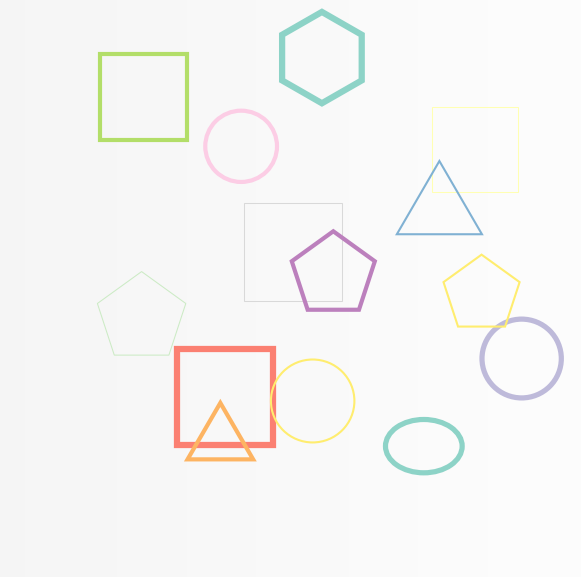[{"shape": "hexagon", "thickness": 3, "radius": 0.4, "center": [0.554, 0.899]}, {"shape": "oval", "thickness": 2.5, "radius": 0.33, "center": [0.729, 0.227]}, {"shape": "square", "thickness": 0.5, "radius": 0.37, "center": [0.817, 0.74]}, {"shape": "circle", "thickness": 2.5, "radius": 0.34, "center": [0.897, 0.378]}, {"shape": "square", "thickness": 3, "radius": 0.41, "center": [0.387, 0.312]}, {"shape": "triangle", "thickness": 1, "radius": 0.42, "center": [0.756, 0.636]}, {"shape": "triangle", "thickness": 2, "radius": 0.33, "center": [0.379, 0.236]}, {"shape": "square", "thickness": 2, "radius": 0.37, "center": [0.246, 0.83]}, {"shape": "circle", "thickness": 2, "radius": 0.31, "center": [0.415, 0.746]}, {"shape": "square", "thickness": 0.5, "radius": 0.42, "center": [0.504, 0.562]}, {"shape": "pentagon", "thickness": 2, "radius": 0.38, "center": [0.573, 0.524]}, {"shape": "pentagon", "thickness": 0.5, "radius": 0.4, "center": [0.244, 0.449]}, {"shape": "circle", "thickness": 1, "radius": 0.36, "center": [0.538, 0.305]}, {"shape": "pentagon", "thickness": 1, "radius": 0.34, "center": [0.828, 0.489]}]